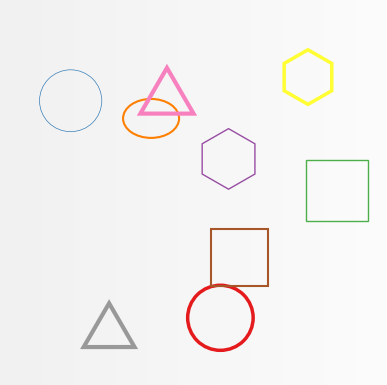[{"shape": "circle", "thickness": 2.5, "radius": 0.42, "center": [0.569, 0.175]}, {"shape": "circle", "thickness": 0.5, "radius": 0.4, "center": [0.182, 0.738]}, {"shape": "square", "thickness": 1, "radius": 0.4, "center": [0.869, 0.504]}, {"shape": "hexagon", "thickness": 1, "radius": 0.39, "center": [0.59, 0.587]}, {"shape": "oval", "thickness": 1.5, "radius": 0.36, "center": [0.39, 0.692]}, {"shape": "hexagon", "thickness": 2.5, "radius": 0.35, "center": [0.795, 0.8]}, {"shape": "square", "thickness": 1.5, "radius": 0.37, "center": [0.618, 0.332]}, {"shape": "triangle", "thickness": 3, "radius": 0.4, "center": [0.431, 0.744]}, {"shape": "triangle", "thickness": 3, "radius": 0.38, "center": [0.282, 0.137]}]